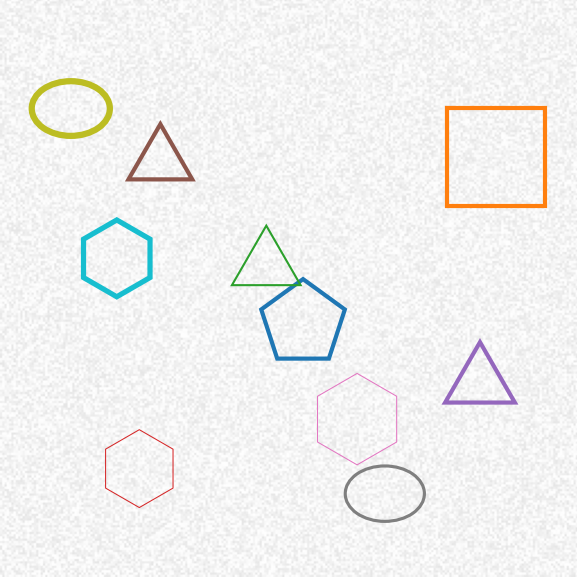[{"shape": "pentagon", "thickness": 2, "radius": 0.38, "center": [0.525, 0.44]}, {"shape": "square", "thickness": 2, "radius": 0.42, "center": [0.858, 0.727]}, {"shape": "triangle", "thickness": 1, "radius": 0.34, "center": [0.461, 0.54]}, {"shape": "hexagon", "thickness": 0.5, "radius": 0.34, "center": [0.241, 0.188]}, {"shape": "triangle", "thickness": 2, "radius": 0.35, "center": [0.831, 0.337]}, {"shape": "triangle", "thickness": 2, "radius": 0.32, "center": [0.278, 0.72]}, {"shape": "hexagon", "thickness": 0.5, "radius": 0.4, "center": [0.618, 0.273]}, {"shape": "oval", "thickness": 1.5, "radius": 0.34, "center": [0.666, 0.144]}, {"shape": "oval", "thickness": 3, "radius": 0.34, "center": [0.123, 0.811]}, {"shape": "hexagon", "thickness": 2.5, "radius": 0.33, "center": [0.202, 0.552]}]